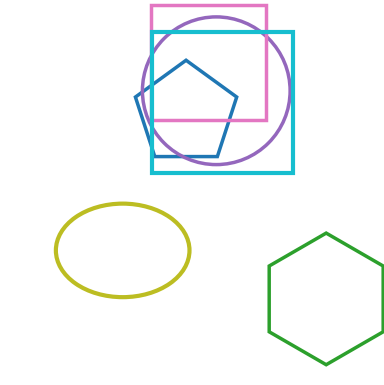[{"shape": "pentagon", "thickness": 2.5, "radius": 0.69, "center": [0.483, 0.705]}, {"shape": "hexagon", "thickness": 2.5, "radius": 0.85, "center": [0.847, 0.224]}, {"shape": "circle", "thickness": 2.5, "radius": 0.96, "center": [0.562, 0.764]}, {"shape": "square", "thickness": 2.5, "radius": 0.75, "center": [0.541, 0.838]}, {"shape": "oval", "thickness": 3, "radius": 0.87, "center": [0.319, 0.35]}, {"shape": "square", "thickness": 3, "radius": 0.92, "center": [0.578, 0.734]}]